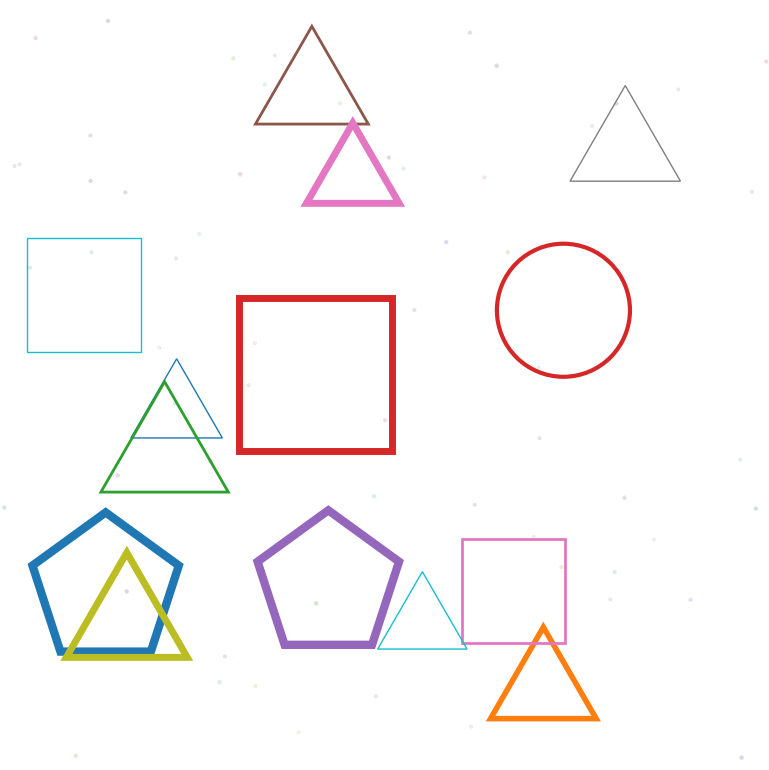[{"shape": "triangle", "thickness": 0.5, "radius": 0.34, "center": [0.229, 0.465]}, {"shape": "pentagon", "thickness": 3, "radius": 0.5, "center": [0.137, 0.235]}, {"shape": "triangle", "thickness": 2, "radius": 0.4, "center": [0.706, 0.106]}, {"shape": "triangle", "thickness": 1, "radius": 0.48, "center": [0.214, 0.409]}, {"shape": "circle", "thickness": 1.5, "radius": 0.43, "center": [0.732, 0.597]}, {"shape": "square", "thickness": 2.5, "radius": 0.5, "center": [0.409, 0.514]}, {"shape": "pentagon", "thickness": 3, "radius": 0.48, "center": [0.426, 0.241]}, {"shape": "triangle", "thickness": 1, "radius": 0.42, "center": [0.405, 0.881]}, {"shape": "triangle", "thickness": 2.5, "radius": 0.35, "center": [0.458, 0.771]}, {"shape": "square", "thickness": 1, "radius": 0.34, "center": [0.667, 0.233]}, {"shape": "triangle", "thickness": 0.5, "radius": 0.41, "center": [0.812, 0.806]}, {"shape": "triangle", "thickness": 2.5, "radius": 0.45, "center": [0.165, 0.192]}, {"shape": "square", "thickness": 0.5, "radius": 0.37, "center": [0.109, 0.617]}, {"shape": "triangle", "thickness": 0.5, "radius": 0.34, "center": [0.549, 0.191]}]